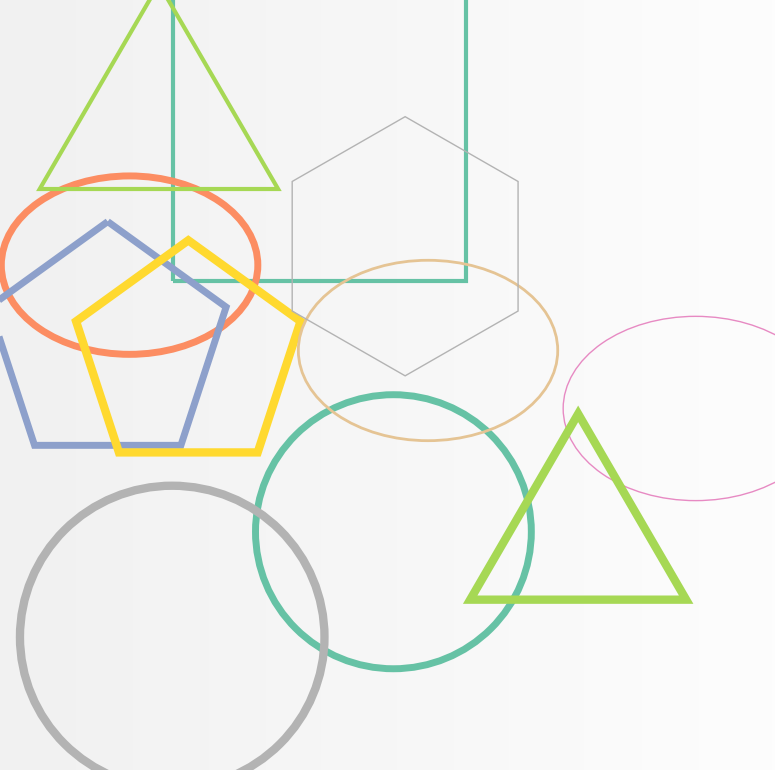[{"shape": "circle", "thickness": 2.5, "radius": 0.89, "center": [0.508, 0.309]}, {"shape": "square", "thickness": 1.5, "radius": 0.95, "center": [0.412, 0.825]}, {"shape": "oval", "thickness": 2.5, "radius": 0.83, "center": [0.167, 0.656]}, {"shape": "pentagon", "thickness": 2.5, "radius": 0.8, "center": [0.139, 0.552]}, {"shape": "oval", "thickness": 0.5, "radius": 0.85, "center": [0.898, 0.47]}, {"shape": "triangle", "thickness": 1.5, "radius": 0.89, "center": [0.205, 0.843]}, {"shape": "triangle", "thickness": 3, "radius": 0.8, "center": [0.746, 0.302]}, {"shape": "pentagon", "thickness": 3, "radius": 0.76, "center": [0.243, 0.536]}, {"shape": "oval", "thickness": 1, "radius": 0.84, "center": [0.552, 0.545]}, {"shape": "circle", "thickness": 3, "radius": 0.98, "center": [0.222, 0.173]}, {"shape": "hexagon", "thickness": 0.5, "radius": 0.84, "center": [0.523, 0.68]}]